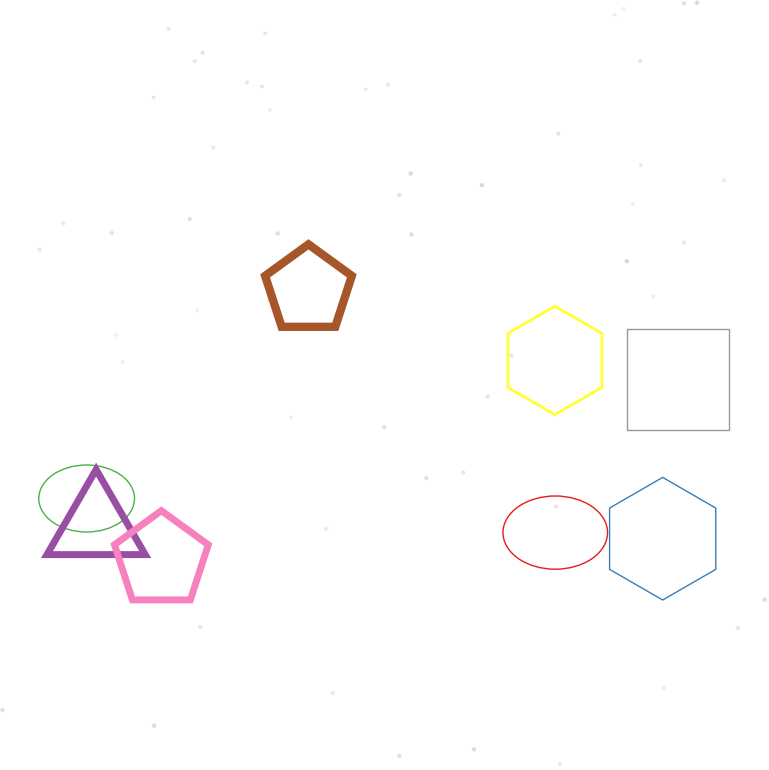[{"shape": "oval", "thickness": 0.5, "radius": 0.34, "center": [0.721, 0.308]}, {"shape": "hexagon", "thickness": 0.5, "radius": 0.4, "center": [0.861, 0.3]}, {"shape": "oval", "thickness": 0.5, "radius": 0.31, "center": [0.113, 0.353]}, {"shape": "triangle", "thickness": 2.5, "radius": 0.37, "center": [0.125, 0.317]}, {"shape": "hexagon", "thickness": 1, "radius": 0.35, "center": [0.721, 0.532]}, {"shape": "pentagon", "thickness": 3, "radius": 0.3, "center": [0.401, 0.623]}, {"shape": "pentagon", "thickness": 2.5, "radius": 0.32, "center": [0.21, 0.273]}, {"shape": "square", "thickness": 0.5, "radius": 0.33, "center": [0.881, 0.507]}]